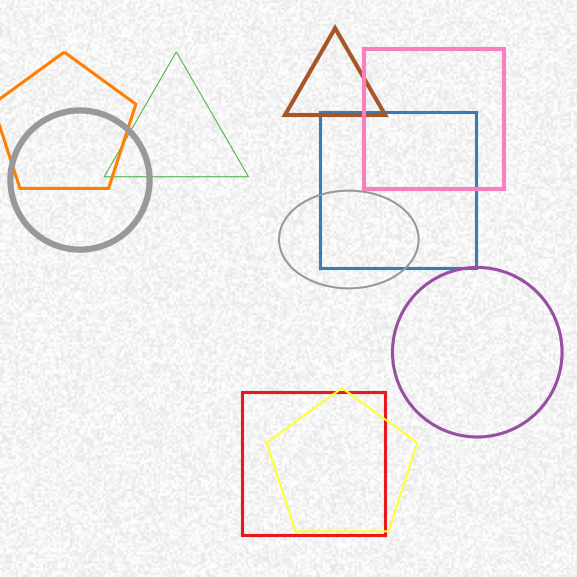[{"shape": "square", "thickness": 1.5, "radius": 0.62, "center": [0.542, 0.197]}, {"shape": "square", "thickness": 1.5, "radius": 0.68, "center": [0.689, 0.67]}, {"shape": "triangle", "thickness": 0.5, "radius": 0.72, "center": [0.305, 0.765]}, {"shape": "circle", "thickness": 1.5, "radius": 0.73, "center": [0.826, 0.389]}, {"shape": "pentagon", "thickness": 1.5, "radius": 0.65, "center": [0.111, 0.778]}, {"shape": "pentagon", "thickness": 1, "radius": 0.69, "center": [0.592, 0.19]}, {"shape": "triangle", "thickness": 2, "radius": 0.5, "center": [0.58, 0.85]}, {"shape": "square", "thickness": 2, "radius": 0.6, "center": [0.751, 0.793]}, {"shape": "circle", "thickness": 3, "radius": 0.6, "center": [0.138, 0.687]}, {"shape": "oval", "thickness": 1, "radius": 0.6, "center": [0.604, 0.584]}]